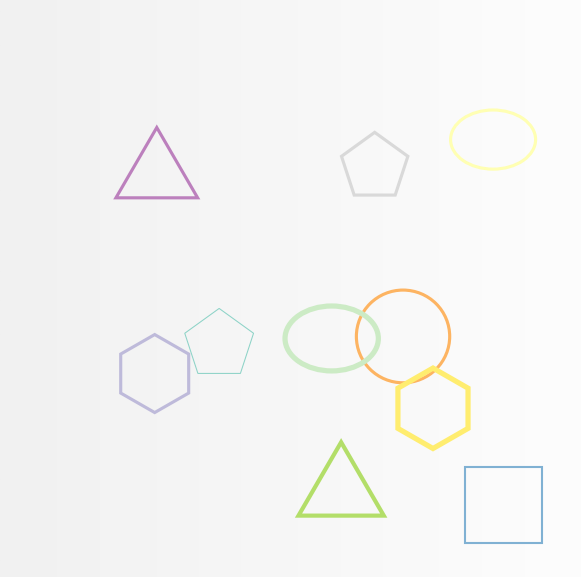[{"shape": "pentagon", "thickness": 0.5, "radius": 0.31, "center": [0.377, 0.403]}, {"shape": "oval", "thickness": 1.5, "radius": 0.37, "center": [0.848, 0.757]}, {"shape": "hexagon", "thickness": 1.5, "radius": 0.34, "center": [0.266, 0.352]}, {"shape": "square", "thickness": 1, "radius": 0.33, "center": [0.866, 0.125]}, {"shape": "circle", "thickness": 1.5, "radius": 0.4, "center": [0.693, 0.417]}, {"shape": "triangle", "thickness": 2, "radius": 0.42, "center": [0.587, 0.149]}, {"shape": "pentagon", "thickness": 1.5, "radius": 0.3, "center": [0.645, 0.71]}, {"shape": "triangle", "thickness": 1.5, "radius": 0.41, "center": [0.27, 0.697]}, {"shape": "oval", "thickness": 2.5, "radius": 0.4, "center": [0.571, 0.413]}, {"shape": "hexagon", "thickness": 2.5, "radius": 0.35, "center": [0.745, 0.292]}]